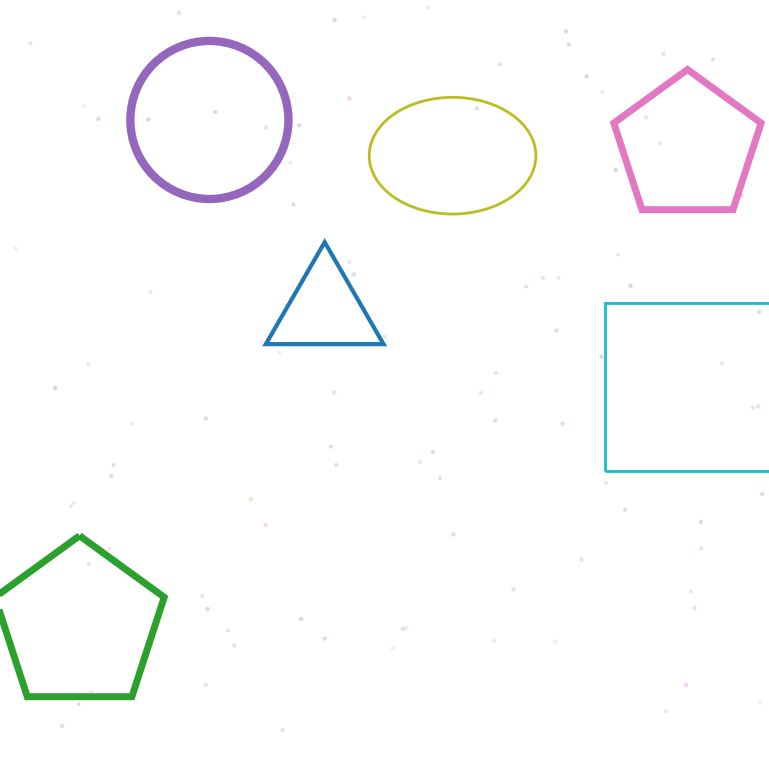[{"shape": "triangle", "thickness": 1.5, "radius": 0.44, "center": [0.422, 0.597]}, {"shape": "pentagon", "thickness": 2.5, "radius": 0.58, "center": [0.103, 0.189]}, {"shape": "circle", "thickness": 3, "radius": 0.51, "center": [0.272, 0.844]}, {"shape": "pentagon", "thickness": 2.5, "radius": 0.5, "center": [0.893, 0.809]}, {"shape": "oval", "thickness": 1, "radius": 0.54, "center": [0.588, 0.798]}, {"shape": "square", "thickness": 1, "radius": 0.54, "center": [0.894, 0.497]}]